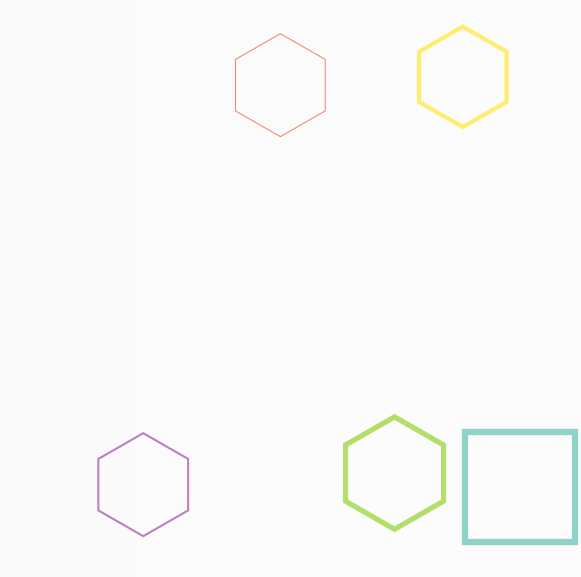[{"shape": "square", "thickness": 3, "radius": 0.47, "center": [0.895, 0.156]}, {"shape": "hexagon", "thickness": 0.5, "radius": 0.45, "center": [0.482, 0.852]}, {"shape": "hexagon", "thickness": 2.5, "radius": 0.49, "center": [0.679, 0.18]}, {"shape": "hexagon", "thickness": 1, "radius": 0.45, "center": [0.246, 0.16]}, {"shape": "hexagon", "thickness": 2, "radius": 0.43, "center": [0.796, 0.866]}]